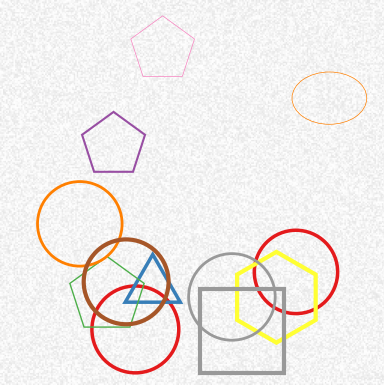[{"shape": "circle", "thickness": 2.5, "radius": 0.54, "center": [0.769, 0.294]}, {"shape": "circle", "thickness": 2.5, "radius": 0.56, "center": [0.352, 0.144]}, {"shape": "triangle", "thickness": 2.5, "radius": 0.41, "center": [0.397, 0.256]}, {"shape": "pentagon", "thickness": 1, "radius": 0.51, "center": [0.278, 0.232]}, {"shape": "pentagon", "thickness": 1.5, "radius": 0.43, "center": [0.295, 0.623]}, {"shape": "circle", "thickness": 2, "radius": 0.55, "center": [0.207, 0.419]}, {"shape": "oval", "thickness": 0.5, "radius": 0.49, "center": [0.856, 0.745]}, {"shape": "hexagon", "thickness": 3, "radius": 0.59, "center": [0.718, 0.228]}, {"shape": "circle", "thickness": 3, "radius": 0.55, "center": [0.328, 0.268]}, {"shape": "pentagon", "thickness": 0.5, "radius": 0.43, "center": [0.422, 0.872]}, {"shape": "square", "thickness": 3, "radius": 0.54, "center": [0.629, 0.14]}, {"shape": "circle", "thickness": 2, "radius": 0.56, "center": [0.602, 0.229]}]